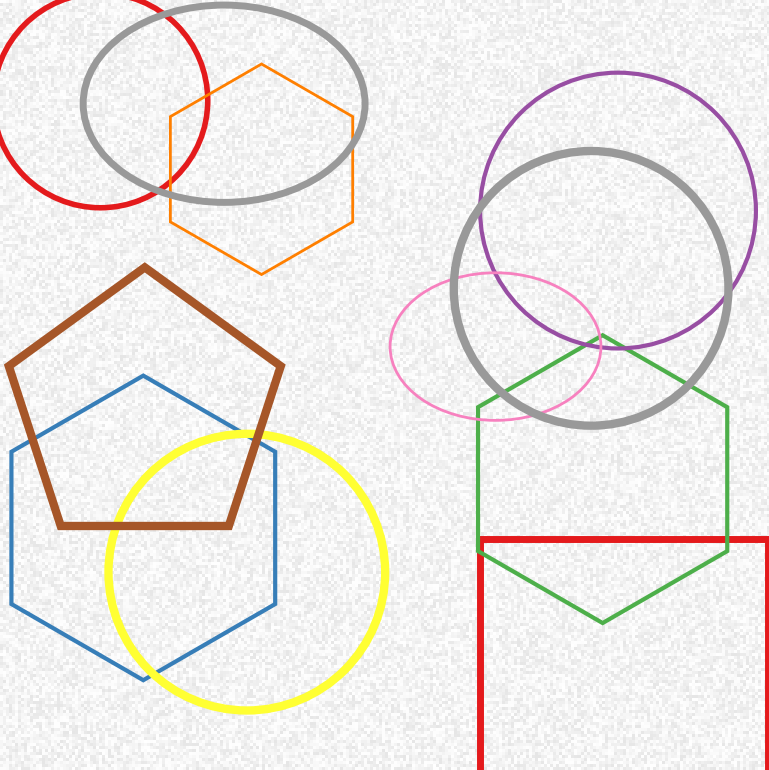[{"shape": "circle", "thickness": 2, "radius": 0.7, "center": [0.13, 0.87]}, {"shape": "square", "thickness": 2.5, "radius": 0.94, "center": [0.81, 0.113]}, {"shape": "hexagon", "thickness": 1.5, "radius": 0.99, "center": [0.186, 0.314]}, {"shape": "hexagon", "thickness": 1.5, "radius": 0.93, "center": [0.783, 0.378]}, {"shape": "circle", "thickness": 1.5, "radius": 0.9, "center": [0.803, 0.727]}, {"shape": "hexagon", "thickness": 1, "radius": 0.68, "center": [0.34, 0.78]}, {"shape": "circle", "thickness": 3, "radius": 0.9, "center": [0.321, 0.257]}, {"shape": "pentagon", "thickness": 3, "radius": 0.93, "center": [0.188, 0.467]}, {"shape": "oval", "thickness": 1, "radius": 0.68, "center": [0.644, 0.55]}, {"shape": "circle", "thickness": 3, "radius": 0.89, "center": [0.768, 0.626]}, {"shape": "oval", "thickness": 2.5, "radius": 0.92, "center": [0.291, 0.865]}]